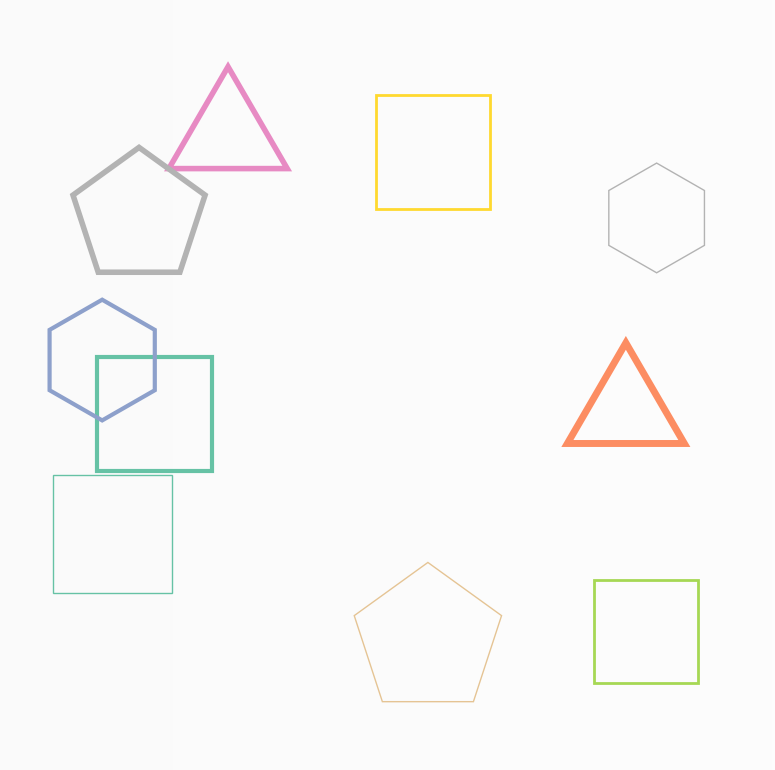[{"shape": "square", "thickness": 0.5, "radius": 0.38, "center": [0.145, 0.307]}, {"shape": "square", "thickness": 1.5, "radius": 0.37, "center": [0.2, 0.463]}, {"shape": "triangle", "thickness": 2.5, "radius": 0.44, "center": [0.808, 0.468]}, {"shape": "hexagon", "thickness": 1.5, "radius": 0.39, "center": [0.132, 0.532]}, {"shape": "triangle", "thickness": 2, "radius": 0.44, "center": [0.294, 0.825]}, {"shape": "square", "thickness": 1, "radius": 0.33, "center": [0.834, 0.179]}, {"shape": "square", "thickness": 1, "radius": 0.37, "center": [0.559, 0.802]}, {"shape": "pentagon", "thickness": 0.5, "radius": 0.5, "center": [0.552, 0.17]}, {"shape": "hexagon", "thickness": 0.5, "radius": 0.36, "center": [0.847, 0.717]}, {"shape": "pentagon", "thickness": 2, "radius": 0.45, "center": [0.179, 0.719]}]